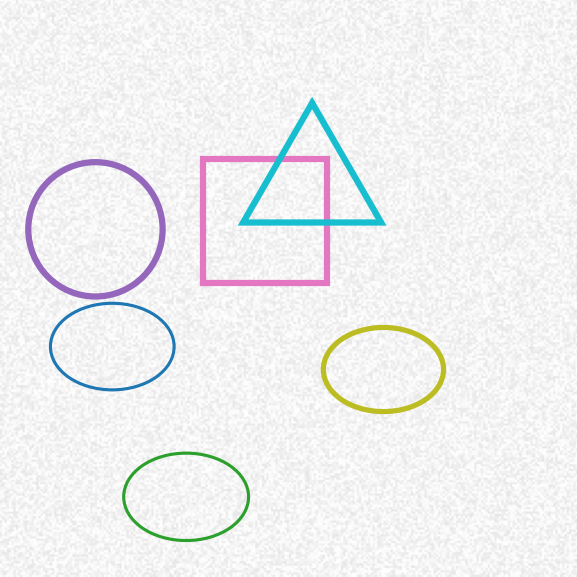[{"shape": "oval", "thickness": 1.5, "radius": 0.54, "center": [0.194, 0.399]}, {"shape": "oval", "thickness": 1.5, "radius": 0.54, "center": [0.322, 0.139]}, {"shape": "circle", "thickness": 3, "radius": 0.58, "center": [0.165, 0.602]}, {"shape": "square", "thickness": 3, "radius": 0.54, "center": [0.459, 0.617]}, {"shape": "oval", "thickness": 2.5, "radius": 0.52, "center": [0.664, 0.359]}, {"shape": "triangle", "thickness": 3, "radius": 0.69, "center": [0.54, 0.683]}]